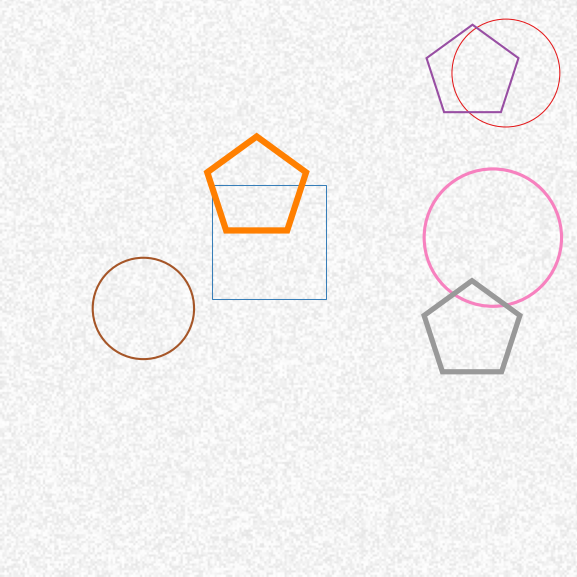[{"shape": "circle", "thickness": 0.5, "radius": 0.47, "center": [0.876, 0.873]}, {"shape": "square", "thickness": 0.5, "radius": 0.5, "center": [0.465, 0.58]}, {"shape": "pentagon", "thickness": 1, "radius": 0.42, "center": [0.818, 0.873]}, {"shape": "pentagon", "thickness": 3, "radius": 0.45, "center": [0.444, 0.673]}, {"shape": "circle", "thickness": 1, "radius": 0.44, "center": [0.248, 0.465]}, {"shape": "circle", "thickness": 1.5, "radius": 0.59, "center": [0.853, 0.588]}, {"shape": "pentagon", "thickness": 2.5, "radius": 0.44, "center": [0.817, 0.426]}]